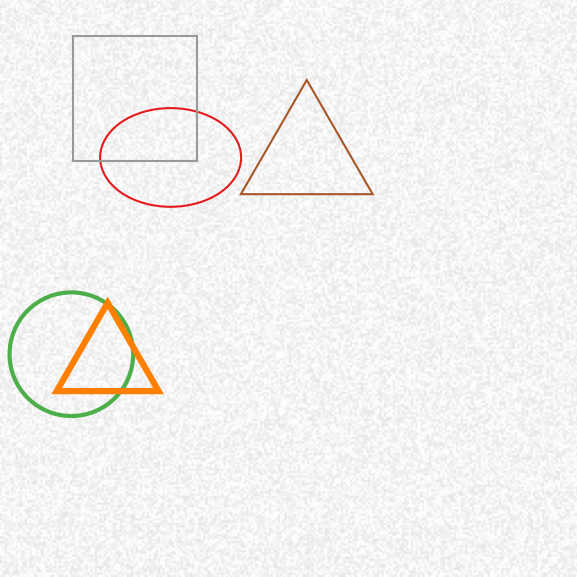[{"shape": "oval", "thickness": 1, "radius": 0.61, "center": [0.295, 0.726]}, {"shape": "circle", "thickness": 2, "radius": 0.54, "center": [0.124, 0.386]}, {"shape": "triangle", "thickness": 3, "radius": 0.51, "center": [0.186, 0.373]}, {"shape": "triangle", "thickness": 1, "radius": 0.66, "center": [0.531, 0.729]}, {"shape": "square", "thickness": 1, "radius": 0.54, "center": [0.233, 0.828]}]